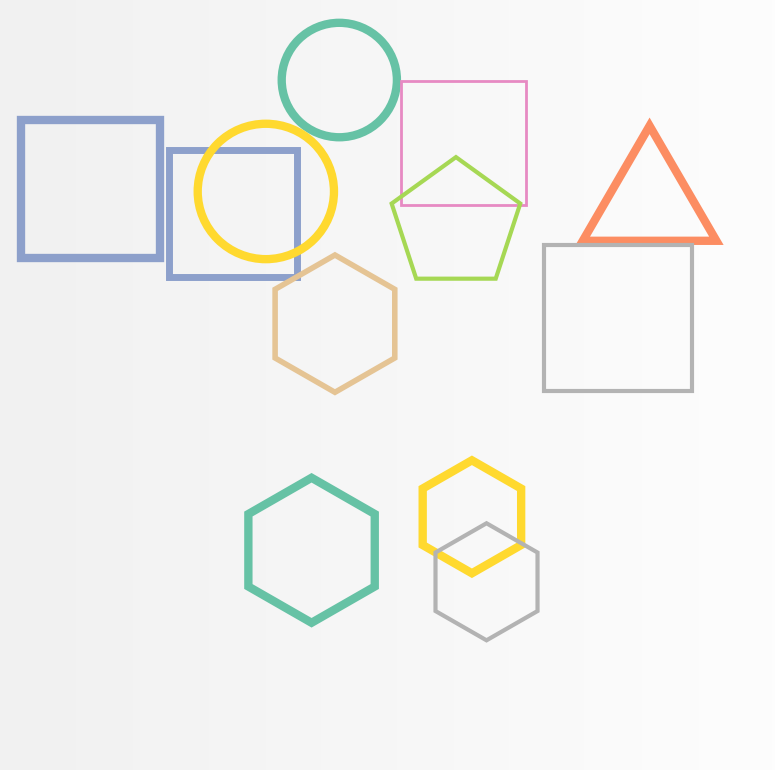[{"shape": "circle", "thickness": 3, "radius": 0.37, "center": [0.438, 0.896]}, {"shape": "hexagon", "thickness": 3, "radius": 0.47, "center": [0.402, 0.285]}, {"shape": "triangle", "thickness": 3, "radius": 0.5, "center": [0.838, 0.737]}, {"shape": "square", "thickness": 3, "radius": 0.45, "center": [0.116, 0.755]}, {"shape": "square", "thickness": 2.5, "radius": 0.41, "center": [0.301, 0.723]}, {"shape": "square", "thickness": 1, "radius": 0.4, "center": [0.598, 0.815]}, {"shape": "pentagon", "thickness": 1.5, "radius": 0.44, "center": [0.588, 0.709]}, {"shape": "circle", "thickness": 3, "radius": 0.44, "center": [0.343, 0.751]}, {"shape": "hexagon", "thickness": 3, "radius": 0.37, "center": [0.609, 0.329]}, {"shape": "hexagon", "thickness": 2, "radius": 0.45, "center": [0.432, 0.58]}, {"shape": "hexagon", "thickness": 1.5, "radius": 0.38, "center": [0.628, 0.244]}, {"shape": "square", "thickness": 1.5, "radius": 0.47, "center": [0.797, 0.587]}]